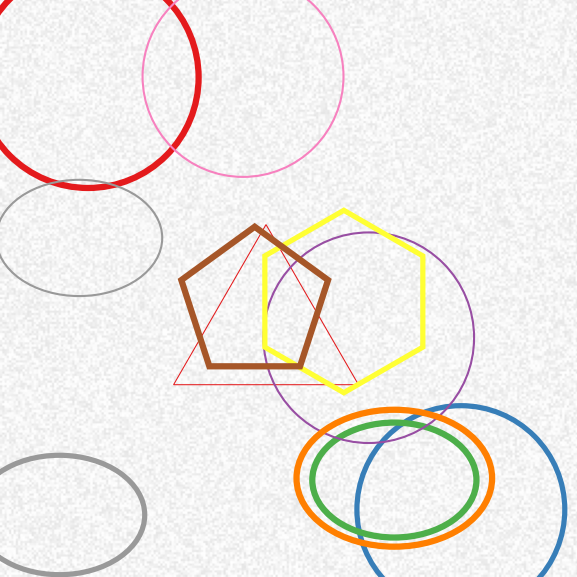[{"shape": "triangle", "thickness": 0.5, "radius": 0.92, "center": [0.461, 0.425]}, {"shape": "circle", "thickness": 3, "radius": 0.96, "center": [0.152, 0.865]}, {"shape": "circle", "thickness": 2.5, "radius": 0.9, "center": [0.798, 0.117]}, {"shape": "oval", "thickness": 3, "radius": 0.71, "center": [0.683, 0.168]}, {"shape": "circle", "thickness": 1, "radius": 0.91, "center": [0.639, 0.414]}, {"shape": "oval", "thickness": 3, "radius": 0.85, "center": [0.683, 0.171]}, {"shape": "hexagon", "thickness": 2.5, "radius": 0.79, "center": [0.595, 0.477]}, {"shape": "pentagon", "thickness": 3, "radius": 0.67, "center": [0.441, 0.473]}, {"shape": "circle", "thickness": 1, "radius": 0.87, "center": [0.421, 0.867]}, {"shape": "oval", "thickness": 1, "radius": 0.72, "center": [0.137, 0.587]}, {"shape": "oval", "thickness": 2.5, "radius": 0.74, "center": [0.103, 0.107]}]